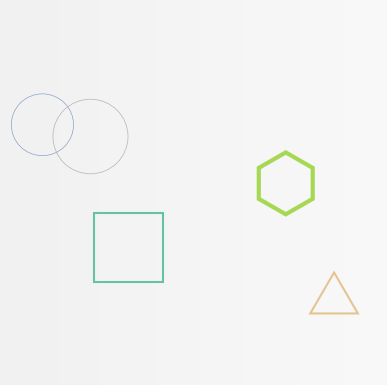[{"shape": "square", "thickness": 1.5, "radius": 0.44, "center": [0.331, 0.357]}, {"shape": "circle", "thickness": 0.5, "radius": 0.4, "center": [0.109, 0.676]}, {"shape": "hexagon", "thickness": 3, "radius": 0.4, "center": [0.737, 0.524]}, {"shape": "triangle", "thickness": 1.5, "radius": 0.35, "center": [0.862, 0.221]}, {"shape": "circle", "thickness": 0.5, "radius": 0.48, "center": [0.233, 0.645]}]